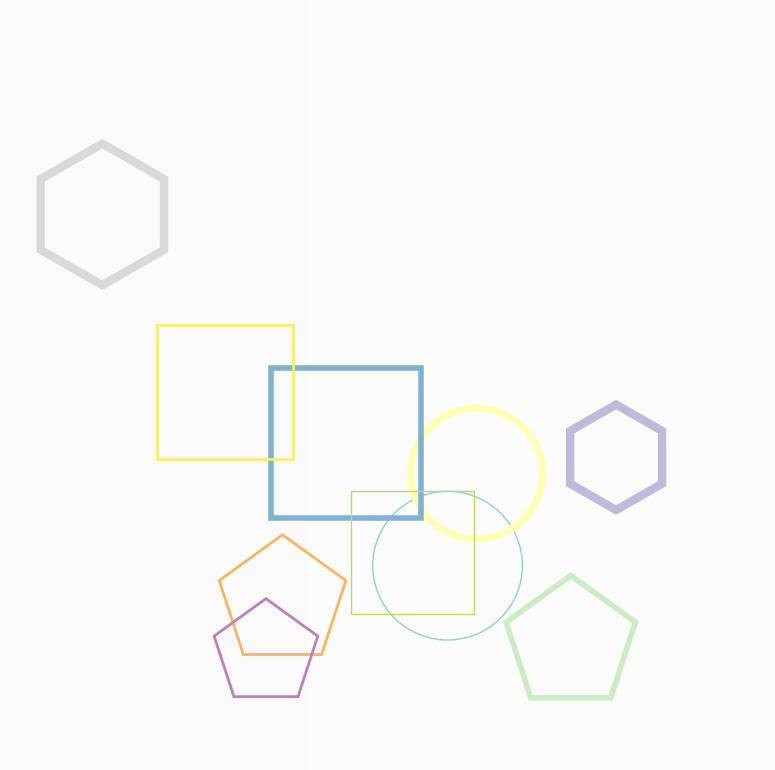[{"shape": "circle", "thickness": 0.5, "radius": 0.48, "center": [0.577, 0.265]}, {"shape": "circle", "thickness": 2.5, "radius": 0.43, "center": [0.615, 0.385]}, {"shape": "hexagon", "thickness": 3, "radius": 0.34, "center": [0.795, 0.406]}, {"shape": "square", "thickness": 2, "radius": 0.49, "center": [0.446, 0.424]}, {"shape": "pentagon", "thickness": 1, "radius": 0.43, "center": [0.365, 0.22]}, {"shape": "square", "thickness": 0.5, "radius": 0.4, "center": [0.532, 0.282]}, {"shape": "hexagon", "thickness": 3, "radius": 0.46, "center": [0.132, 0.722]}, {"shape": "pentagon", "thickness": 1, "radius": 0.35, "center": [0.343, 0.152]}, {"shape": "pentagon", "thickness": 2, "radius": 0.44, "center": [0.736, 0.165]}, {"shape": "square", "thickness": 1, "radius": 0.44, "center": [0.29, 0.491]}]